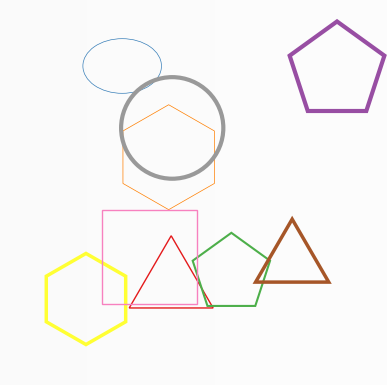[{"shape": "triangle", "thickness": 1, "radius": 0.63, "center": [0.442, 0.263]}, {"shape": "oval", "thickness": 0.5, "radius": 0.51, "center": [0.315, 0.829]}, {"shape": "pentagon", "thickness": 1.5, "radius": 0.52, "center": [0.597, 0.29]}, {"shape": "pentagon", "thickness": 3, "radius": 0.64, "center": [0.87, 0.816]}, {"shape": "hexagon", "thickness": 0.5, "radius": 0.68, "center": [0.435, 0.592]}, {"shape": "hexagon", "thickness": 2.5, "radius": 0.59, "center": [0.222, 0.223]}, {"shape": "triangle", "thickness": 2.5, "radius": 0.54, "center": [0.754, 0.322]}, {"shape": "square", "thickness": 1, "radius": 0.61, "center": [0.386, 0.333]}, {"shape": "circle", "thickness": 3, "radius": 0.66, "center": [0.444, 0.668]}]